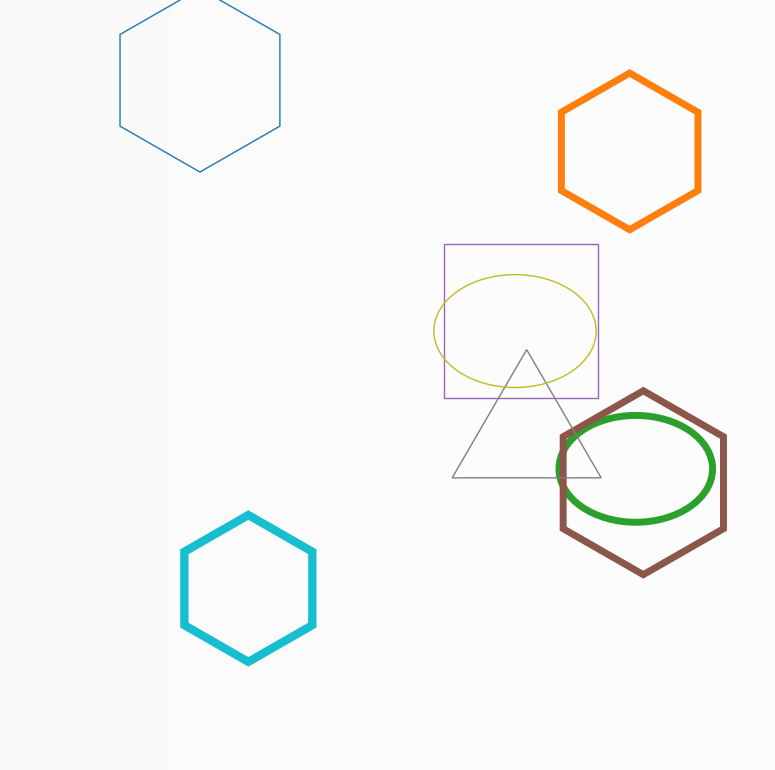[{"shape": "hexagon", "thickness": 0.5, "radius": 0.6, "center": [0.258, 0.896]}, {"shape": "hexagon", "thickness": 2.5, "radius": 0.51, "center": [0.812, 0.803]}, {"shape": "oval", "thickness": 2.5, "radius": 0.5, "center": [0.82, 0.391]}, {"shape": "square", "thickness": 0.5, "radius": 0.5, "center": [0.672, 0.583]}, {"shape": "hexagon", "thickness": 2.5, "radius": 0.6, "center": [0.83, 0.373]}, {"shape": "triangle", "thickness": 0.5, "radius": 0.56, "center": [0.68, 0.435]}, {"shape": "oval", "thickness": 0.5, "radius": 0.52, "center": [0.665, 0.57]}, {"shape": "hexagon", "thickness": 3, "radius": 0.48, "center": [0.32, 0.236]}]